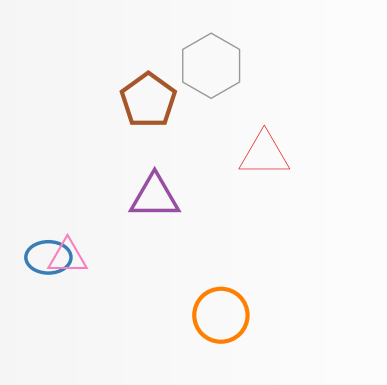[{"shape": "triangle", "thickness": 0.5, "radius": 0.38, "center": [0.682, 0.599]}, {"shape": "oval", "thickness": 2.5, "radius": 0.29, "center": [0.125, 0.331]}, {"shape": "triangle", "thickness": 2.5, "radius": 0.36, "center": [0.399, 0.489]}, {"shape": "circle", "thickness": 3, "radius": 0.34, "center": [0.57, 0.181]}, {"shape": "pentagon", "thickness": 3, "radius": 0.36, "center": [0.383, 0.74]}, {"shape": "triangle", "thickness": 1.5, "radius": 0.29, "center": [0.174, 0.333]}, {"shape": "hexagon", "thickness": 1, "radius": 0.42, "center": [0.545, 0.829]}]